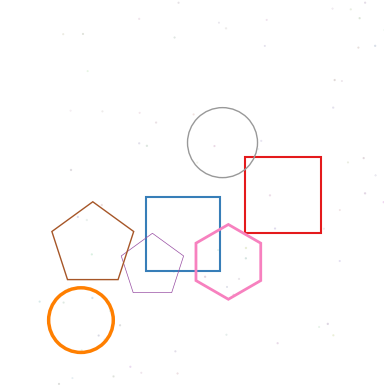[{"shape": "square", "thickness": 1.5, "radius": 0.5, "center": [0.735, 0.494]}, {"shape": "square", "thickness": 1.5, "radius": 0.48, "center": [0.474, 0.391]}, {"shape": "pentagon", "thickness": 0.5, "radius": 0.43, "center": [0.396, 0.309]}, {"shape": "circle", "thickness": 2.5, "radius": 0.42, "center": [0.21, 0.169]}, {"shape": "pentagon", "thickness": 1, "radius": 0.56, "center": [0.241, 0.364]}, {"shape": "hexagon", "thickness": 2, "radius": 0.49, "center": [0.593, 0.32]}, {"shape": "circle", "thickness": 1, "radius": 0.45, "center": [0.578, 0.63]}]